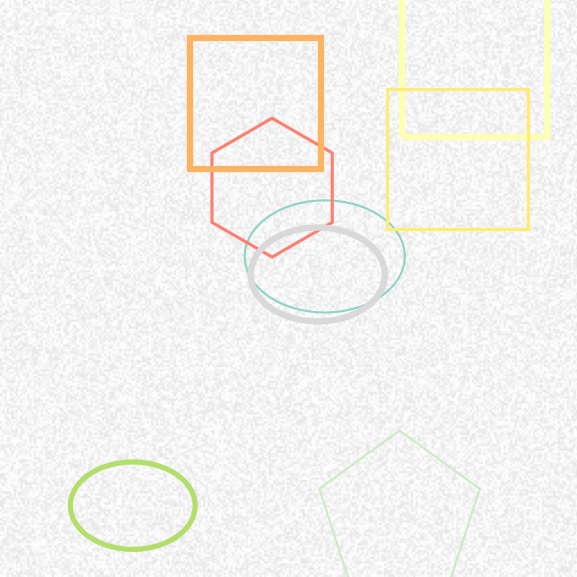[{"shape": "oval", "thickness": 1, "radius": 0.69, "center": [0.562, 0.555]}, {"shape": "square", "thickness": 3, "radius": 0.63, "center": [0.822, 0.888]}, {"shape": "hexagon", "thickness": 1.5, "radius": 0.6, "center": [0.471, 0.674]}, {"shape": "square", "thickness": 3, "radius": 0.57, "center": [0.442, 0.821]}, {"shape": "oval", "thickness": 2.5, "radius": 0.54, "center": [0.23, 0.124]}, {"shape": "oval", "thickness": 3, "radius": 0.58, "center": [0.55, 0.524]}, {"shape": "pentagon", "thickness": 1, "radius": 0.73, "center": [0.692, 0.107]}, {"shape": "square", "thickness": 1.5, "radius": 0.61, "center": [0.793, 0.724]}]